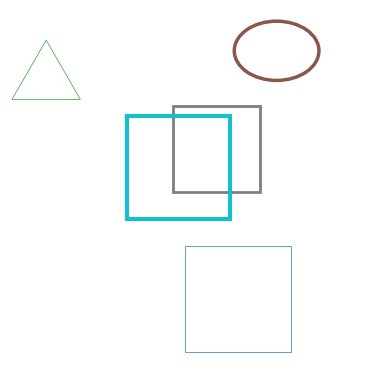[{"shape": "square", "thickness": 0.5, "radius": 0.69, "center": [0.619, 0.224]}, {"shape": "triangle", "thickness": 0.5, "radius": 0.51, "center": [0.12, 0.793]}, {"shape": "oval", "thickness": 2.5, "radius": 0.55, "center": [0.718, 0.868]}, {"shape": "square", "thickness": 2, "radius": 0.56, "center": [0.563, 0.613]}, {"shape": "square", "thickness": 3, "radius": 0.66, "center": [0.463, 0.565]}]